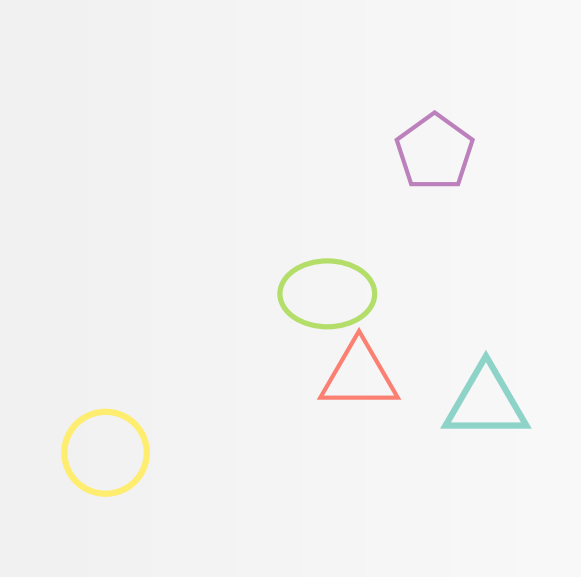[{"shape": "triangle", "thickness": 3, "radius": 0.4, "center": [0.836, 0.302]}, {"shape": "triangle", "thickness": 2, "radius": 0.38, "center": [0.618, 0.349]}, {"shape": "oval", "thickness": 2.5, "radius": 0.41, "center": [0.563, 0.49]}, {"shape": "pentagon", "thickness": 2, "radius": 0.34, "center": [0.748, 0.736]}, {"shape": "circle", "thickness": 3, "radius": 0.35, "center": [0.182, 0.215]}]